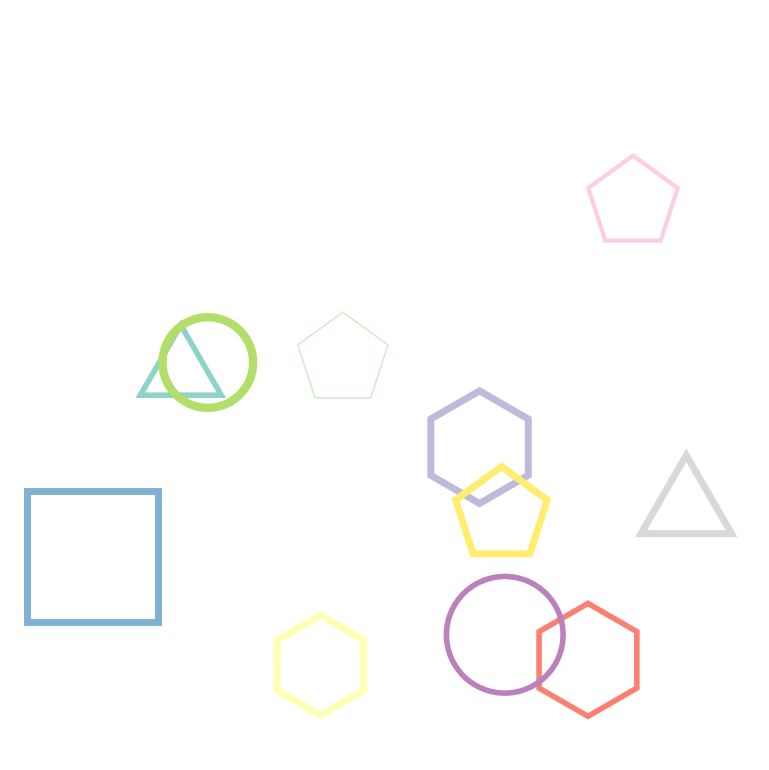[{"shape": "triangle", "thickness": 2, "radius": 0.3, "center": [0.235, 0.517]}, {"shape": "hexagon", "thickness": 2.5, "radius": 0.32, "center": [0.416, 0.136]}, {"shape": "hexagon", "thickness": 2.5, "radius": 0.37, "center": [0.623, 0.419]}, {"shape": "hexagon", "thickness": 2, "radius": 0.37, "center": [0.764, 0.143]}, {"shape": "square", "thickness": 2.5, "radius": 0.42, "center": [0.12, 0.277]}, {"shape": "circle", "thickness": 3, "radius": 0.29, "center": [0.27, 0.529]}, {"shape": "pentagon", "thickness": 1.5, "radius": 0.31, "center": [0.822, 0.737]}, {"shape": "triangle", "thickness": 2.5, "radius": 0.34, "center": [0.891, 0.341]}, {"shape": "circle", "thickness": 2, "radius": 0.38, "center": [0.656, 0.176]}, {"shape": "pentagon", "thickness": 0.5, "radius": 0.31, "center": [0.445, 0.533]}, {"shape": "pentagon", "thickness": 2.5, "radius": 0.31, "center": [0.651, 0.331]}]